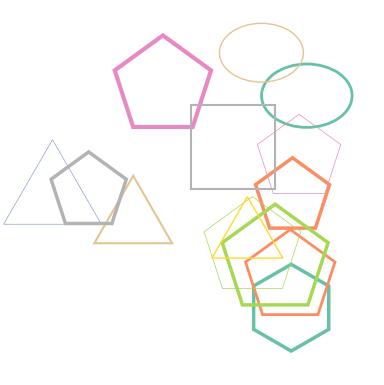[{"shape": "hexagon", "thickness": 2.5, "radius": 0.56, "center": [0.756, 0.201]}, {"shape": "oval", "thickness": 2, "radius": 0.59, "center": [0.797, 0.751]}, {"shape": "pentagon", "thickness": 2, "radius": 0.61, "center": [0.754, 0.282]}, {"shape": "pentagon", "thickness": 2.5, "radius": 0.51, "center": [0.76, 0.489]}, {"shape": "triangle", "thickness": 0.5, "radius": 0.73, "center": [0.136, 0.491]}, {"shape": "pentagon", "thickness": 3, "radius": 0.66, "center": [0.423, 0.777]}, {"shape": "pentagon", "thickness": 0.5, "radius": 0.57, "center": [0.777, 0.589]}, {"shape": "pentagon", "thickness": 2.5, "radius": 0.72, "center": [0.715, 0.325]}, {"shape": "pentagon", "thickness": 0.5, "radius": 0.66, "center": [0.656, 0.357]}, {"shape": "triangle", "thickness": 1, "radius": 0.53, "center": [0.643, 0.383]}, {"shape": "oval", "thickness": 1, "radius": 0.55, "center": [0.679, 0.863]}, {"shape": "triangle", "thickness": 1.5, "radius": 0.58, "center": [0.346, 0.426]}, {"shape": "pentagon", "thickness": 2.5, "radius": 0.51, "center": [0.23, 0.503]}, {"shape": "square", "thickness": 1.5, "radius": 0.55, "center": [0.605, 0.618]}]